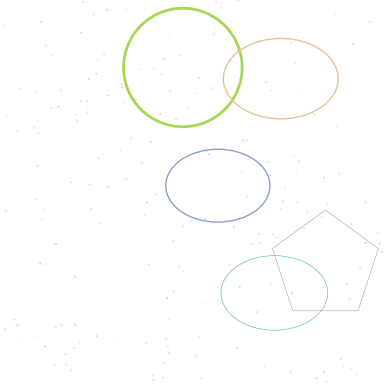[{"shape": "oval", "thickness": 0.5, "radius": 0.69, "center": [0.713, 0.239]}, {"shape": "oval", "thickness": 1, "radius": 0.68, "center": [0.566, 0.518]}, {"shape": "circle", "thickness": 2, "radius": 0.77, "center": [0.475, 0.825]}, {"shape": "oval", "thickness": 1, "radius": 0.75, "center": [0.729, 0.796]}, {"shape": "pentagon", "thickness": 0.5, "radius": 0.72, "center": [0.845, 0.31]}]